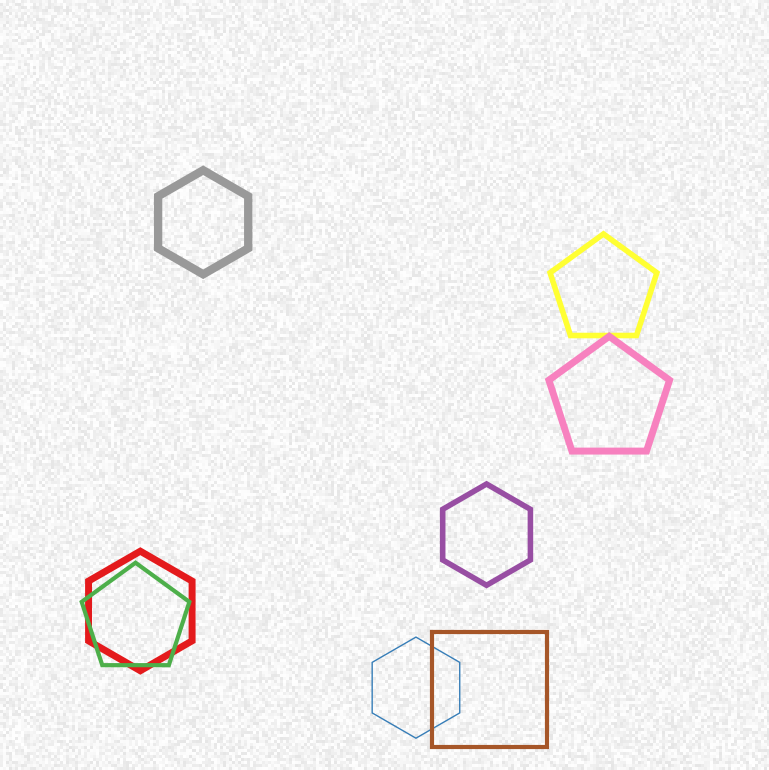[{"shape": "hexagon", "thickness": 2.5, "radius": 0.39, "center": [0.182, 0.207]}, {"shape": "hexagon", "thickness": 0.5, "radius": 0.33, "center": [0.54, 0.107]}, {"shape": "pentagon", "thickness": 1.5, "radius": 0.37, "center": [0.176, 0.196]}, {"shape": "hexagon", "thickness": 2, "radius": 0.33, "center": [0.632, 0.306]}, {"shape": "pentagon", "thickness": 2, "radius": 0.36, "center": [0.784, 0.623]}, {"shape": "square", "thickness": 1.5, "radius": 0.37, "center": [0.635, 0.104]}, {"shape": "pentagon", "thickness": 2.5, "radius": 0.41, "center": [0.791, 0.481]}, {"shape": "hexagon", "thickness": 3, "radius": 0.34, "center": [0.264, 0.711]}]